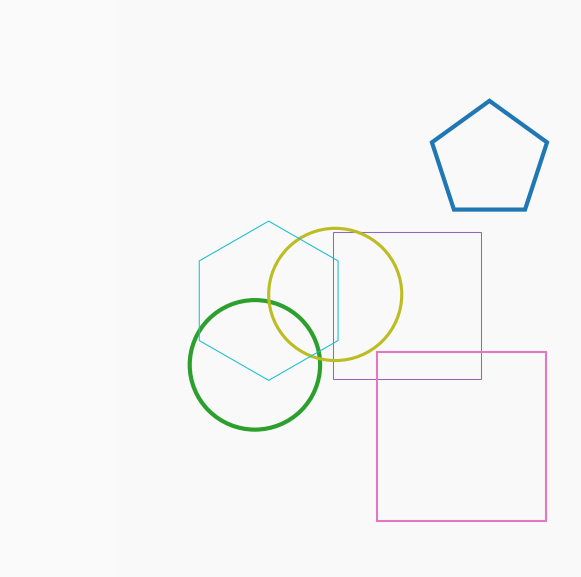[{"shape": "pentagon", "thickness": 2, "radius": 0.52, "center": [0.842, 0.72]}, {"shape": "circle", "thickness": 2, "radius": 0.56, "center": [0.439, 0.367]}, {"shape": "square", "thickness": 0.5, "radius": 0.64, "center": [0.7, 0.47]}, {"shape": "square", "thickness": 1, "radius": 0.73, "center": [0.794, 0.243]}, {"shape": "circle", "thickness": 1.5, "radius": 0.57, "center": [0.577, 0.489]}, {"shape": "hexagon", "thickness": 0.5, "radius": 0.69, "center": [0.462, 0.478]}]